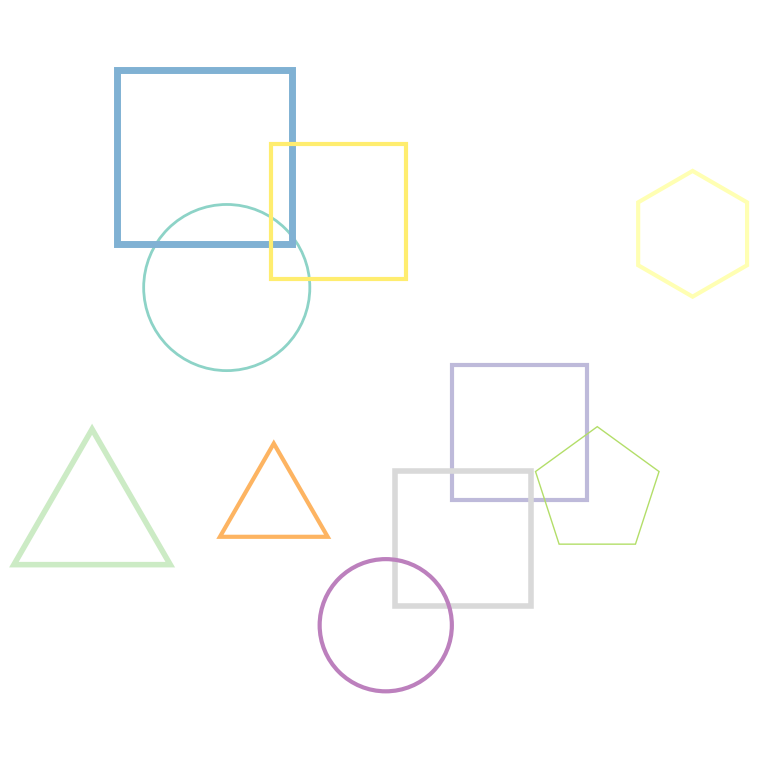[{"shape": "circle", "thickness": 1, "radius": 0.54, "center": [0.294, 0.627]}, {"shape": "hexagon", "thickness": 1.5, "radius": 0.41, "center": [0.9, 0.696]}, {"shape": "square", "thickness": 1.5, "radius": 0.44, "center": [0.674, 0.438]}, {"shape": "square", "thickness": 2.5, "radius": 0.57, "center": [0.266, 0.796]}, {"shape": "triangle", "thickness": 1.5, "radius": 0.4, "center": [0.356, 0.343]}, {"shape": "pentagon", "thickness": 0.5, "radius": 0.42, "center": [0.776, 0.362]}, {"shape": "square", "thickness": 2, "radius": 0.44, "center": [0.602, 0.301]}, {"shape": "circle", "thickness": 1.5, "radius": 0.43, "center": [0.501, 0.188]}, {"shape": "triangle", "thickness": 2, "radius": 0.59, "center": [0.12, 0.325]}, {"shape": "square", "thickness": 1.5, "radius": 0.44, "center": [0.44, 0.725]}]